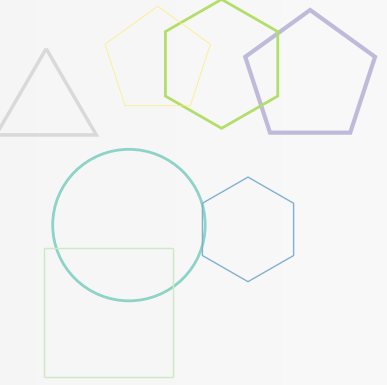[{"shape": "circle", "thickness": 2, "radius": 0.98, "center": [0.333, 0.415]}, {"shape": "pentagon", "thickness": 3, "radius": 0.88, "center": [0.8, 0.798]}, {"shape": "hexagon", "thickness": 1, "radius": 0.68, "center": [0.64, 0.404]}, {"shape": "hexagon", "thickness": 2, "radius": 0.84, "center": [0.572, 0.834]}, {"shape": "triangle", "thickness": 2.5, "radius": 0.75, "center": [0.119, 0.724]}, {"shape": "square", "thickness": 1, "radius": 0.83, "center": [0.279, 0.188]}, {"shape": "pentagon", "thickness": 0.5, "radius": 0.71, "center": [0.407, 0.841]}]